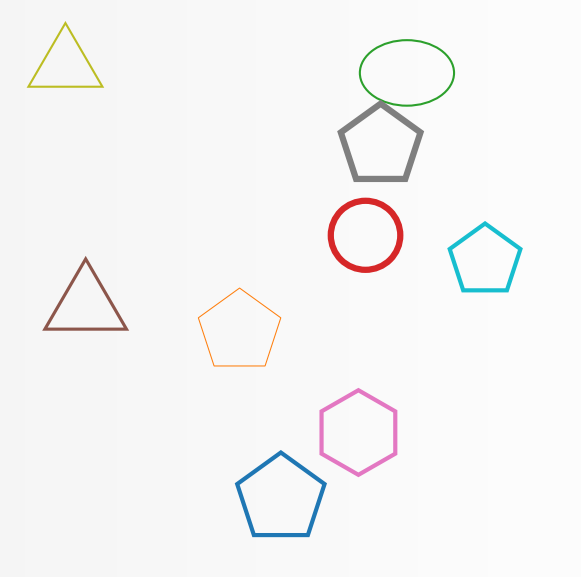[{"shape": "pentagon", "thickness": 2, "radius": 0.4, "center": [0.483, 0.137]}, {"shape": "pentagon", "thickness": 0.5, "radius": 0.37, "center": [0.412, 0.426]}, {"shape": "oval", "thickness": 1, "radius": 0.41, "center": [0.7, 0.873]}, {"shape": "circle", "thickness": 3, "radius": 0.3, "center": [0.629, 0.592]}, {"shape": "triangle", "thickness": 1.5, "radius": 0.41, "center": [0.147, 0.47]}, {"shape": "hexagon", "thickness": 2, "radius": 0.37, "center": [0.617, 0.25]}, {"shape": "pentagon", "thickness": 3, "radius": 0.36, "center": [0.655, 0.748]}, {"shape": "triangle", "thickness": 1, "radius": 0.37, "center": [0.113, 0.886]}, {"shape": "pentagon", "thickness": 2, "radius": 0.32, "center": [0.835, 0.548]}]